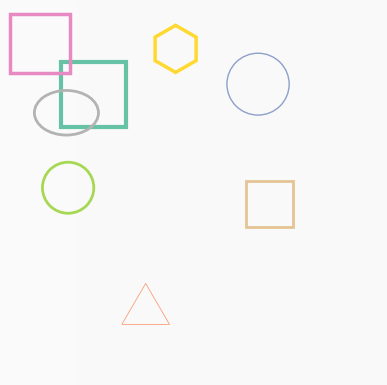[{"shape": "square", "thickness": 3, "radius": 0.42, "center": [0.241, 0.755]}, {"shape": "triangle", "thickness": 0.5, "radius": 0.35, "center": [0.376, 0.193]}, {"shape": "circle", "thickness": 1, "radius": 0.4, "center": [0.666, 0.781]}, {"shape": "square", "thickness": 2.5, "radius": 0.38, "center": [0.103, 0.887]}, {"shape": "circle", "thickness": 2, "radius": 0.33, "center": [0.176, 0.512]}, {"shape": "hexagon", "thickness": 2.5, "radius": 0.31, "center": [0.453, 0.873]}, {"shape": "square", "thickness": 2, "radius": 0.3, "center": [0.696, 0.471]}, {"shape": "oval", "thickness": 2, "radius": 0.41, "center": [0.171, 0.707]}]